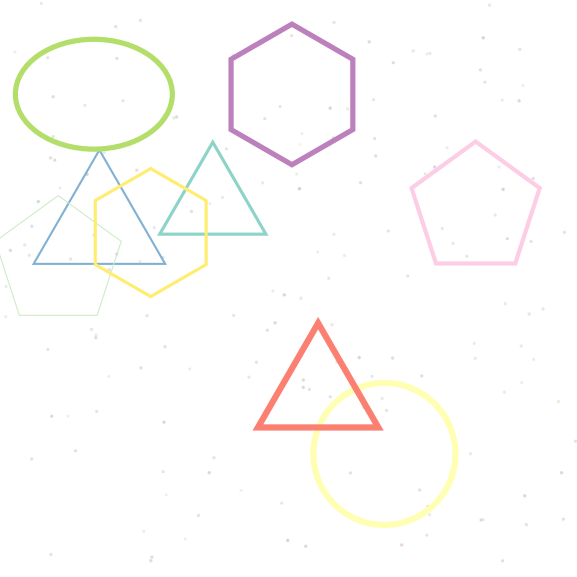[{"shape": "triangle", "thickness": 1.5, "radius": 0.53, "center": [0.368, 0.647]}, {"shape": "circle", "thickness": 3, "radius": 0.61, "center": [0.666, 0.213]}, {"shape": "triangle", "thickness": 3, "radius": 0.6, "center": [0.551, 0.319]}, {"shape": "triangle", "thickness": 1, "radius": 0.66, "center": [0.172, 0.608]}, {"shape": "oval", "thickness": 2.5, "radius": 0.68, "center": [0.163, 0.836]}, {"shape": "pentagon", "thickness": 2, "radius": 0.58, "center": [0.824, 0.637]}, {"shape": "hexagon", "thickness": 2.5, "radius": 0.61, "center": [0.506, 0.836]}, {"shape": "pentagon", "thickness": 0.5, "radius": 0.57, "center": [0.101, 0.546]}, {"shape": "hexagon", "thickness": 1.5, "radius": 0.55, "center": [0.261, 0.596]}]